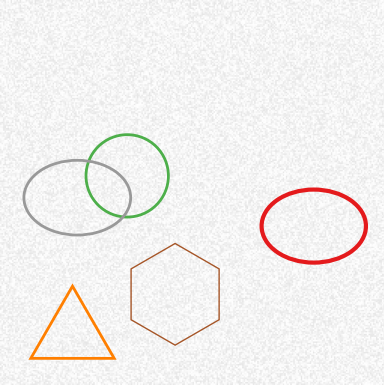[{"shape": "oval", "thickness": 3, "radius": 0.68, "center": [0.815, 0.413]}, {"shape": "circle", "thickness": 2, "radius": 0.54, "center": [0.33, 0.543]}, {"shape": "triangle", "thickness": 2, "radius": 0.63, "center": [0.188, 0.132]}, {"shape": "hexagon", "thickness": 1, "radius": 0.66, "center": [0.455, 0.236]}, {"shape": "oval", "thickness": 2, "radius": 0.69, "center": [0.201, 0.487]}]